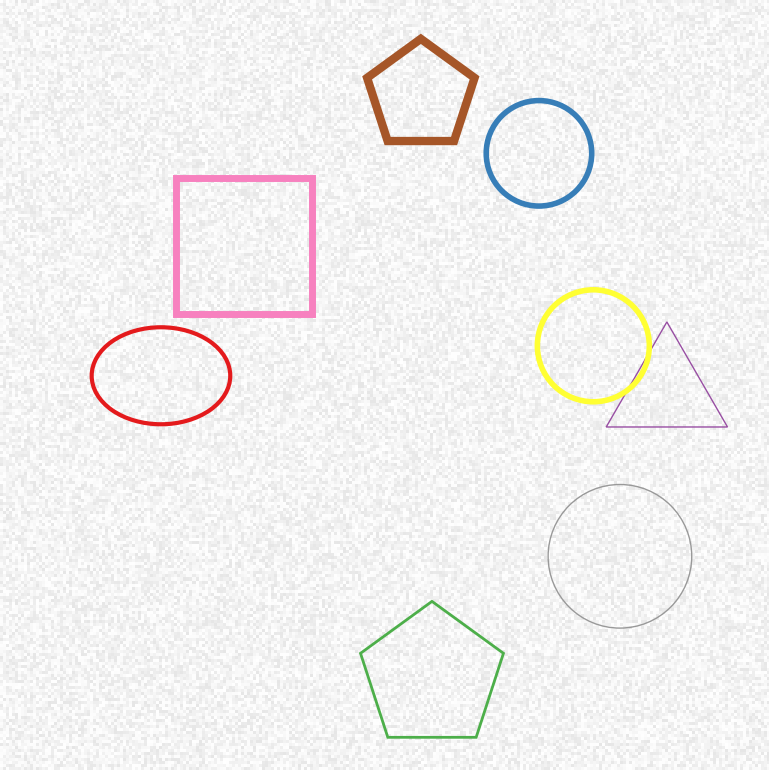[{"shape": "oval", "thickness": 1.5, "radius": 0.45, "center": [0.209, 0.512]}, {"shape": "circle", "thickness": 2, "radius": 0.34, "center": [0.7, 0.801]}, {"shape": "pentagon", "thickness": 1, "radius": 0.49, "center": [0.561, 0.121]}, {"shape": "triangle", "thickness": 0.5, "radius": 0.45, "center": [0.866, 0.491]}, {"shape": "circle", "thickness": 2, "radius": 0.36, "center": [0.771, 0.551]}, {"shape": "pentagon", "thickness": 3, "radius": 0.37, "center": [0.547, 0.876]}, {"shape": "square", "thickness": 2.5, "radius": 0.44, "center": [0.317, 0.681]}, {"shape": "circle", "thickness": 0.5, "radius": 0.47, "center": [0.805, 0.278]}]